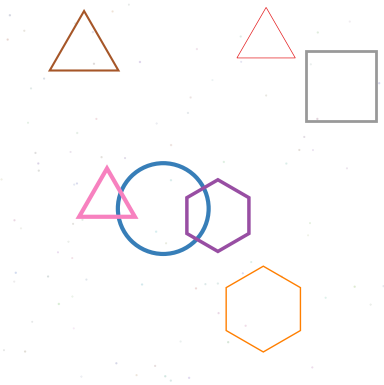[{"shape": "triangle", "thickness": 0.5, "radius": 0.44, "center": [0.691, 0.893]}, {"shape": "circle", "thickness": 3, "radius": 0.59, "center": [0.424, 0.458]}, {"shape": "hexagon", "thickness": 2.5, "radius": 0.47, "center": [0.566, 0.44]}, {"shape": "hexagon", "thickness": 1, "radius": 0.56, "center": [0.684, 0.197]}, {"shape": "triangle", "thickness": 1.5, "radius": 0.52, "center": [0.218, 0.868]}, {"shape": "triangle", "thickness": 3, "radius": 0.42, "center": [0.278, 0.479]}, {"shape": "square", "thickness": 2, "radius": 0.45, "center": [0.886, 0.777]}]